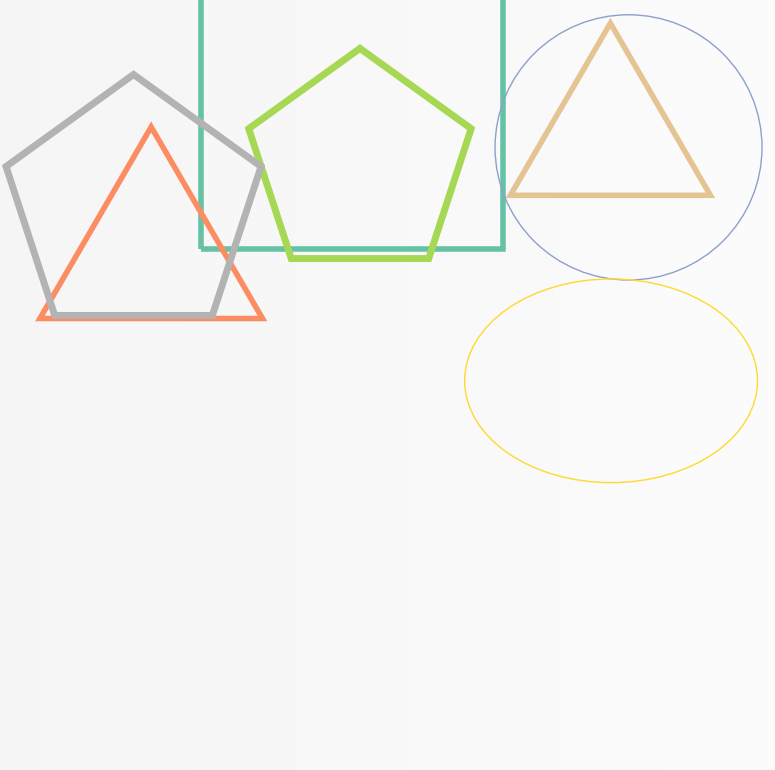[{"shape": "square", "thickness": 2, "radius": 0.97, "center": [0.454, 0.872]}, {"shape": "triangle", "thickness": 2, "radius": 0.83, "center": [0.195, 0.669]}, {"shape": "circle", "thickness": 0.5, "radius": 0.86, "center": [0.811, 0.809]}, {"shape": "pentagon", "thickness": 2.5, "radius": 0.75, "center": [0.464, 0.786]}, {"shape": "oval", "thickness": 0.5, "radius": 0.94, "center": [0.788, 0.505]}, {"shape": "triangle", "thickness": 2, "radius": 0.75, "center": [0.788, 0.821]}, {"shape": "pentagon", "thickness": 2.5, "radius": 0.86, "center": [0.172, 0.73]}]